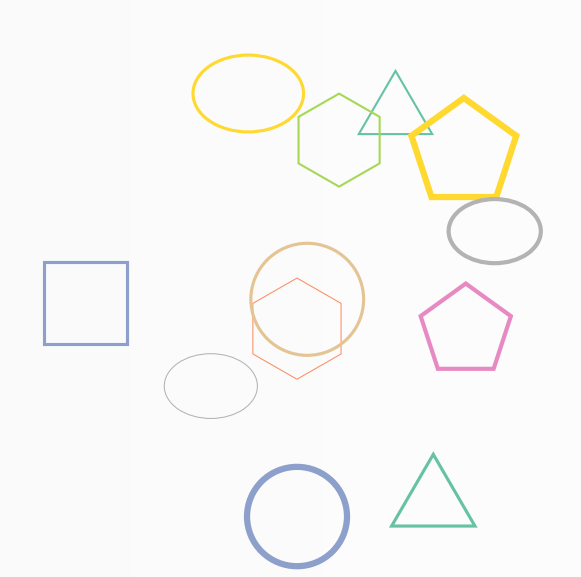[{"shape": "triangle", "thickness": 1, "radius": 0.36, "center": [0.68, 0.803]}, {"shape": "triangle", "thickness": 1.5, "radius": 0.41, "center": [0.745, 0.13]}, {"shape": "hexagon", "thickness": 0.5, "radius": 0.44, "center": [0.511, 0.43]}, {"shape": "circle", "thickness": 3, "radius": 0.43, "center": [0.511, 0.105]}, {"shape": "square", "thickness": 1.5, "radius": 0.36, "center": [0.147, 0.474]}, {"shape": "pentagon", "thickness": 2, "radius": 0.41, "center": [0.801, 0.427]}, {"shape": "hexagon", "thickness": 1, "radius": 0.4, "center": [0.583, 0.756]}, {"shape": "pentagon", "thickness": 3, "radius": 0.47, "center": [0.798, 0.735]}, {"shape": "oval", "thickness": 1.5, "radius": 0.48, "center": [0.427, 0.837]}, {"shape": "circle", "thickness": 1.5, "radius": 0.49, "center": [0.529, 0.481]}, {"shape": "oval", "thickness": 2, "radius": 0.4, "center": [0.851, 0.599]}, {"shape": "oval", "thickness": 0.5, "radius": 0.4, "center": [0.363, 0.331]}]